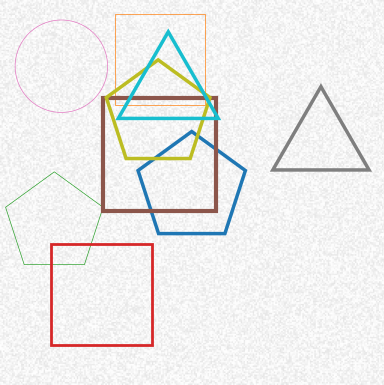[{"shape": "pentagon", "thickness": 2.5, "radius": 0.73, "center": [0.498, 0.512]}, {"shape": "square", "thickness": 0.5, "radius": 0.59, "center": [0.416, 0.845]}, {"shape": "pentagon", "thickness": 0.5, "radius": 0.67, "center": [0.141, 0.42]}, {"shape": "square", "thickness": 2, "radius": 0.65, "center": [0.263, 0.235]}, {"shape": "square", "thickness": 3, "radius": 0.73, "center": [0.415, 0.599]}, {"shape": "circle", "thickness": 0.5, "radius": 0.6, "center": [0.159, 0.828]}, {"shape": "triangle", "thickness": 2.5, "radius": 0.72, "center": [0.834, 0.631]}, {"shape": "pentagon", "thickness": 2.5, "radius": 0.71, "center": [0.411, 0.703]}, {"shape": "triangle", "thickness": 2.5, "radius": 0.75, "center": [0.437, 0.767]}]